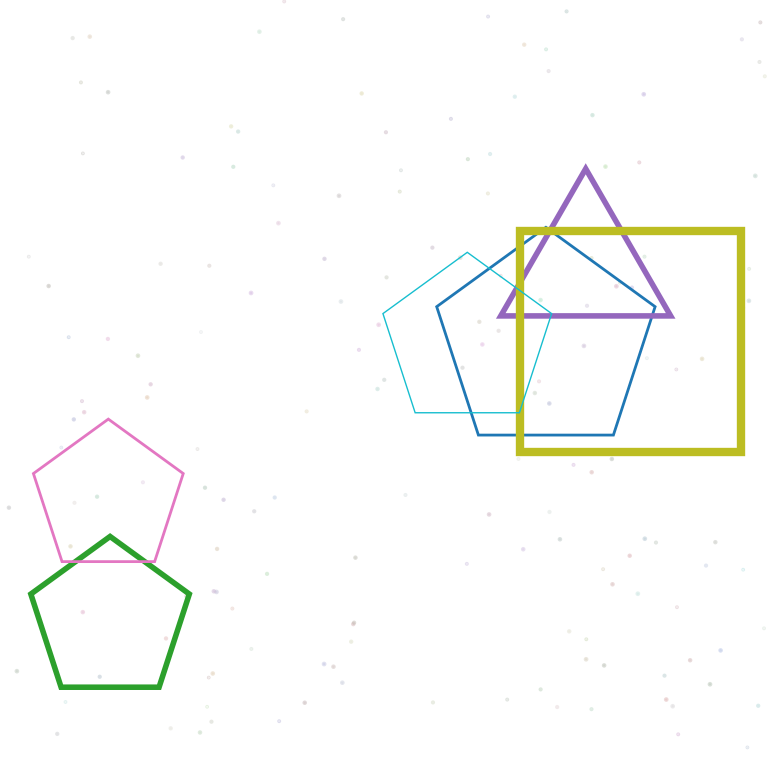[{"shape": "pentagon", "thickness": 1, "radius": 0.75, "center": [0.709, 0.556]}, {"shape": "pentagon", "thickness": 2, "radius": 0.54, "center": [0.143, 0.195]}, {"shape": "triangle", "thickness": 2, "radius": 0.64, "center": [0.761, 0.653]}, {"shape": "pentagon", "thickness": 1, "radius": 0.51, "center": [0.141, 0.353]}, {"shape": "square", "thickness": 3, "radius": 0.72, "center": [0.819, 0.557]}, {"shape": "pentagon", "thickness": 0.5, "radius": 0.58, "center": [0.607, 0.557]}]